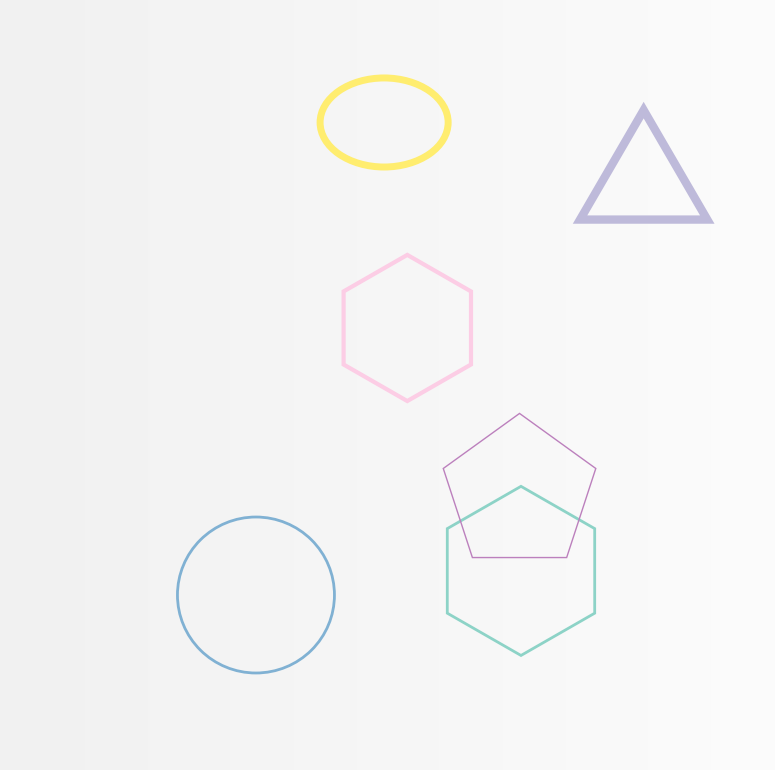[{"shape": "hexagon", "thickness": 1, "radius": 0.55, "center": [0.672, 0.259]}, {"shape": "triangle", "thickness": 3, "radius": 0.47, "center": [0.831, 0.762]}, {"shape": "circle", "thickness": 1, "radius": 0.51, "center": [0.33, 0.227]}, {"shape": "hexagon", "thickness": 1.5, "radius": 0.47, "center": [0.526, 0.574]}, {"shape": "pentagon", "thickness": 0.5, "radius": 0.52, "center": [0.67, 0.36]}, {"shape": "oval", "thickness": 2.5, "radius": 0.41, "center": [0.496, 0.841]}]